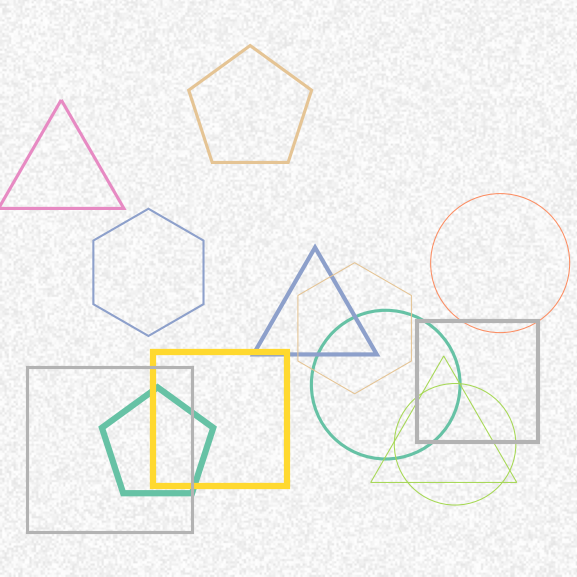[{"shape": "pentagon", "thickness": 3, "radius": 0.51, "center": [0.273, 0.227]}, {"shape": "circle", "thickness": 1.5, "radius": 0.64, "center": [0.668, 0.333]}, {"shape": "circle", "thickness": 0.5, "radius": 0.6, "center": [0.866, 0.544]}, {"shape": "hexagon", "thickness": 1, "radius": 0.55, "center": [0.257, 0.528]}, {"shape": "triangle", "thickness": 2, "radius": 0.62, "center": [0.546, 0.447]}, {"shape": "triangle", "thickness": 1.5, "radius": 0.63, "center": [0.106, 0.701]}, {"shape": "triangle", "thickness": 0.5, "radius": 0.73, "center": [0.768, 0.237]}, {"shape": "circle", "thickness": 0.5, "radius": 0.53, "center": [0.788, 0.23]}, {"shape": "square", "thickness": 3, "radius": 0.58, "center": [0.381, 0.274]}, {"shape": "pentagon", "thickness": 1.5, "radius": 0.56, "center": [0.433, 0.808]}, {"shape": "hexagon", "thickness": 0.5, "radius": 0.57, "center": [0.614, 0.431]}, {"shape": "square", "thickness": 2, "radius": 0.53, "center": [0.827, 0.339]}, {"shape": "square", "thickness": 1.5, "radius": 0.71, "center": [0.19, 0.22]}]